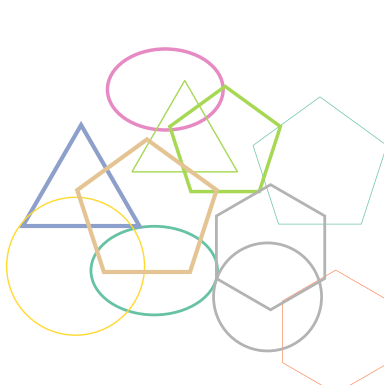[{"shape": "pentagon", "thickness": 0.5, "radius": 0.91, "center": [0.831, 0.566]}, {"shape": "oval", "thickness": 2, "radius": 0.82, "center": [0.401, 0.297]}, {"shape": "hexagon", "thickness": 0.5, "radius": 0.8, "center": [0.872, 0.138]}, {"shape": "triangle", "thickness": 3, "radius": 0.87, "center": [0.211, 0.5]}, {"shape": "oval", "thickness": 2.5, "radius": 0.75, "center": [0.429, 0.768]}, {"shape": "pentagon", "thickness": 2.5, "radius": 0.76, "center": [0.585, 0.625]}, {"shape": "triangle", "thickness": 1, "radius": 0.79, "center": [0.48, 0.633]}, {"shape": "circle", "thickness": 1, "radius": 0.9, "center": [0.196, 0.309]}, {"shape": "pentagon", "thickness": 3, "radius": 0.95, "center": [0.382, 0.448]}, {"shape": "circle", "thickness": 2, "radius": 0.7, "center": [0.695, 0.229]}, {"shape": "hexagon", "thickness": 2, "radius": 0.81, "center": [0.703, 0.358]}]